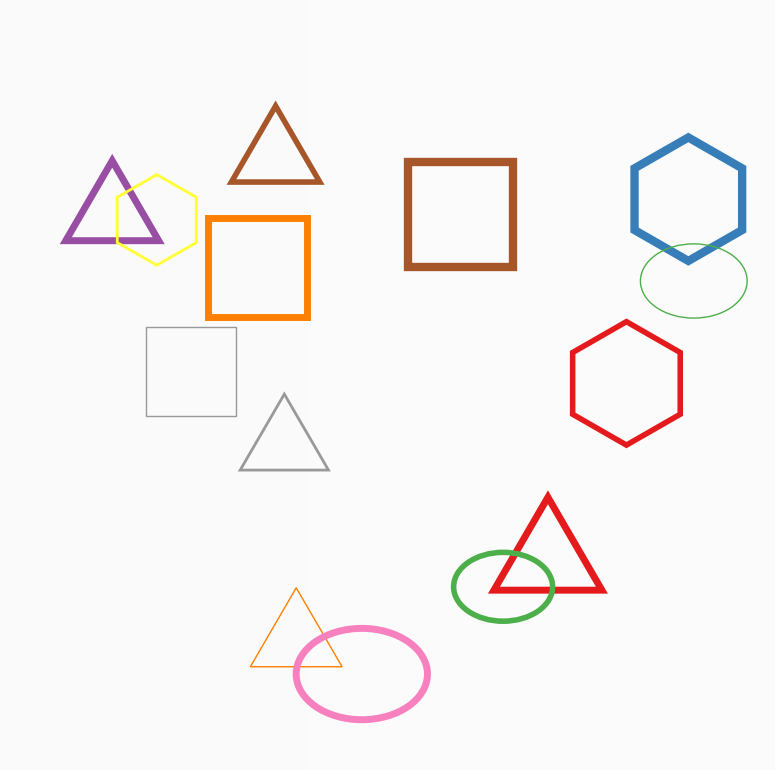[{"shape": "hexagon", "thickness": 2, "radius": 0.4, "center": [0.808, 0.502]}, {"shape": "triangle", "thickness": 2.5, "radius": 0.4, "center": [0.707, 0.274]}, {"shape": "hexagon", "thickness": 3, "radius": 0.4, "center": [0.888, 0.741]}, {"shape": "oval", "thickness": 0.5, "radius": 0.34, "center": [0.895, 0.635]}, {"shape": "oval", "thickness": 2, "radius": 0.32, "center": [0.649, 0.238]}, {"shape": "triangle", "thickness": 2.5, "radius": 0.35, "center": [0.145, 0.722]}, {"shape": "triangle", "thickness": 0.5, "radius": 0.34, "center": [0.382, 0.168]}, {"shape": "square", "thickness": 2.5, "radius": 0.32, "center": [0.332, 0.653]}, {"shape": "hexagon", "thickness": 1, "radius": 0.29, "center": [0.202, 0.714]}, {"shape": "triangle", "thickness": 2, "radius": 0.33, "center": [0.356, 0.796]}, {"shape": "square", "thickness": 3, "radius": 0.34, "center": [0.594, 0.721]}, {"shape": "oval", "thickness": 2.5, "radius": 0.42, "center": [0.467, 0.125]}, {"shape": "triangle", "thickness": 1, "radius": 0.33, "center": [0.367, 0.422]}, {"shape": "square", "thickness": 0.5, "radius": 0.29, "center": [0.246, 0.517]}]